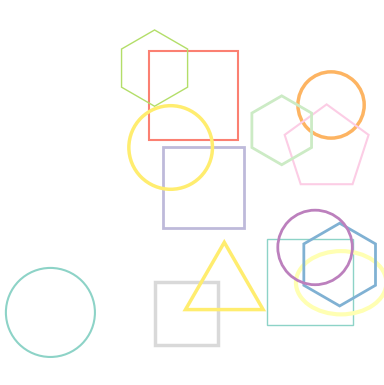[{"shape": "circle", "thickness": 1.5, "radius": 0.58, "center": [0.131, 0.188]}, {"shape": "square", "thickness": 1, "radius": 0.56, "center": [0.806, 0.268]}, {"shape": "oval", "thickness": 3, "radius": 0.59, "center": [0.886, 0.266]}, {"shape": "square", "thickness": 2, "radius": 0.53, "center": [0.528, 0.512]}, {"shape": "square", "thickness": 1.5, "radius": 0.58, "center": [0.503, 0.753]}, {"shape": "hexagon", "thickness": 2, "radius": 0.54, "center": [0.882, 0.313]}, {"shape": "circle", "thickness": 2.5, "radius": 0.43, "center": [0.86, 0.727]}, {"shape": "hexagon", "thickness": 1, "radius": 0.5, "center": [0.401, 0.823]}, {"shape": "pentagon", "thickness": 1.5, "radius": 0.57, "center": [0.848, 0.614]}, {"shape": "square", "thickness": 2.5, "radius": 0.41, "center": [0.484, 0.185]}, {"shape": "circle", "thickness": 2, "radius": 0.48, "center": [0.818, 0.357]}, {"shape": "hexagon", "thickness": 2, "radius": 0.45, "center": [0.732, 0.662]}, {"shape": "circle", "thickness": 2.5, "radius": 0.54, "center": [0.443, 0.617]}, {"shape": "triangle", "thickness": 2.5, "radius": 0.58, "center": [0.583, 0.254]}]